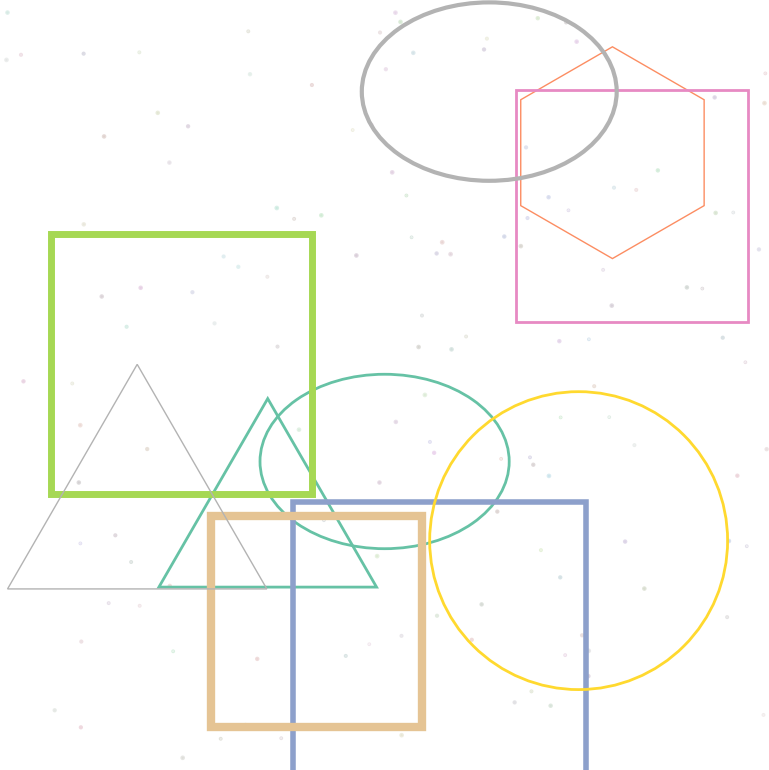[{"shape": "triangle", "thickness": 1, "radius": 0.82, "center": [0.348, 0.319]}, {"shape": "oval", "thickness": 1, "radius": 0.81, "center": [0.499, 0.401]}, {"shape": "hexagon", "thickness": 0.5, "radius": 0.69, "center": [0.795, 0.802]}, {"shape": "square", "thickness": 2, "radius": 0.95, "center": [0.571, 0.158]}, {"shape": "square", "thickness": 1, "radius": 0.75, "center": [0.821, 0.732]}, {"shape": "square", "thickness": 2.5, "radius": 0.85, "center": [0.236, 0.527]}, {"shape": "circle", "thickness": 1, "radius": 0.97, "center": [0.751, 0.298]}, {"shape": "square", "thickness": 3, "radius": 0.69, "center": [0.411, 0.193]}, {"shape": "triangle", "thickness": 0.5, "radius": 0.97, "center": [0.178, 0.332]}, {"shape": "oval", "thickness": 1.5, "radius": 0.83, "center": [0.635, 0.881]}]